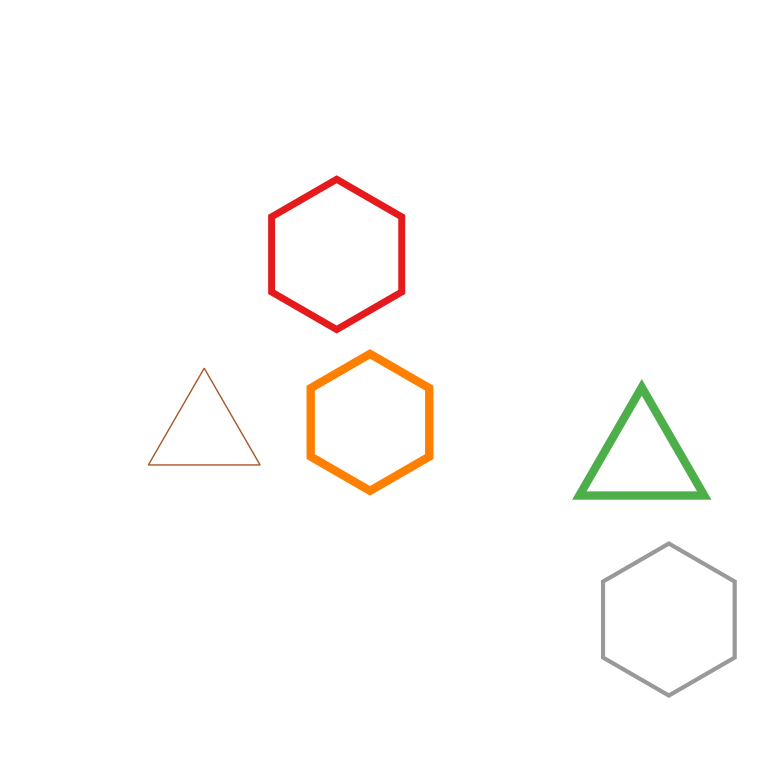[{"shape": "hexagon", "thickness": 2.5, "radius": 0.49, "center": [0.437, 0.67]}, {"shape": "triangle", "thickness": 3, "radius": 0.47, "center": [0.833, 0.403]}, {"shape": "hexagon", "thickness": 3, "radius": 0.44, "center": [0.481, 0.451]}, {"shape": "triangle", "thickness": 0.5, "radius": 0.42, "center": [0.265, 0.438]}, {"shape": "hexagon", "thickness": 1.5, "radius": 0.49, "center": [0.869, 0.195]}]